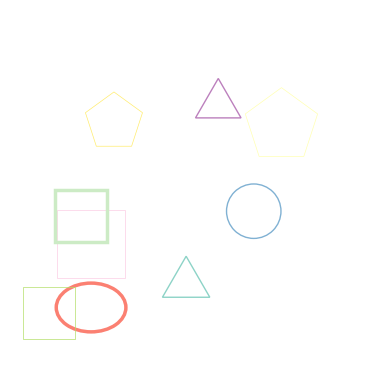[{"shape": "triangle", "thickness": 1, "radius": 0.36, "center": [0.483, 0.263]}, {"shape": "pentagon", "thickness": 0.5, "radius": 0.49, "center": [0.731, 0.674]}, {"shape": "oval", "thickness": 2.5, "radius": 0.45, "center": [0.237, 0.201]}, {"shape": "circle", "thickness": 1, "radius": 0.35, "center": [0.659, 0.451]}, {"shape": "square", "thickness": 0.5, "radius": 0.34, "center": [0.128, 0.187]}, {"shape": "square", "thickness": 0.5, "radius": 0.44, "center": [0.237, 0.366]}, {"shape": "triangle", "thickness": 1, "radius": 0.34, "center": [0.567, 0.728]}, {"shape": "square", "thickness": 2.5, "radius": 0.34, "center": [0.21, 0.439]}, {"shape": "pentagon", "thickness": 0.5, "radius": 0.39, "center": [0.296, 0.683]}]